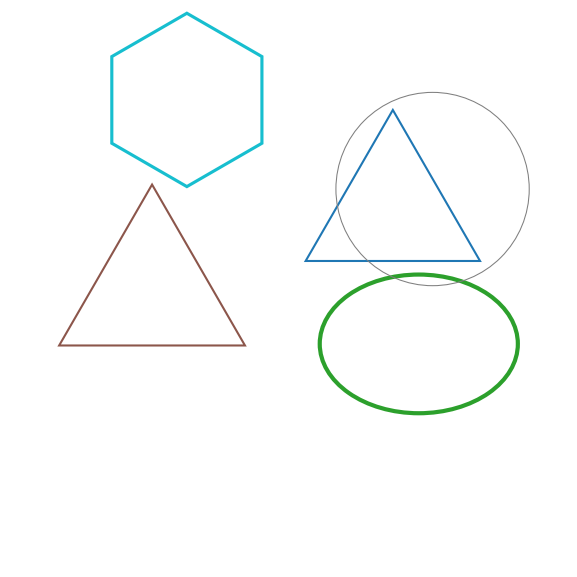[{"shape": "triangle", "thickness": 1, "radius": 0.87, "center": [0.68, 0.634]}, {"shape": "oval", "thickness": 2, "radius": 0.86, "center": [0.725, 0.404]}, {"shape": "triangle", "thickness": 1, "radius": 0.93, "center": [0.263, 0.494]}, {"shape": "circle", "thickness": 0.5, "radius": 0.84, "center": [0.749, 0.672]}, {"shape": "hexagon", "thickness": 1.5, "radius": 0.75, "center": [0.324, 0.826]}]